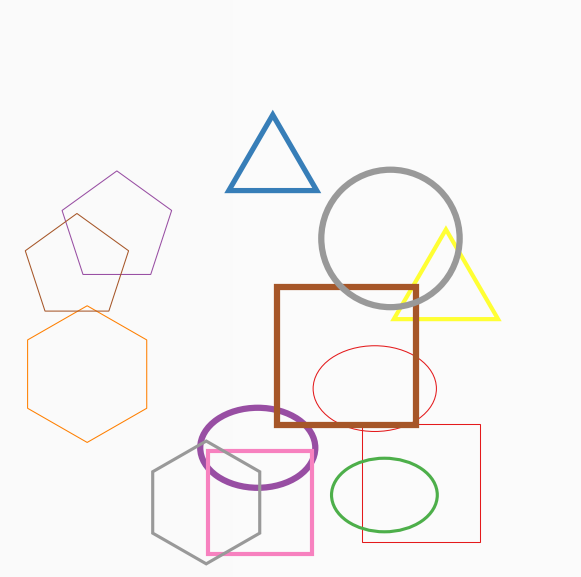[{"shape": "oval", "thickness": 0.5, "radius": 0.53, "center": [0.645, 0.326]}, {"shape": "square", "thickness": 0.5, "radius": 0.51, "center": [0.724, 0.163]}, {"shape": "triangle", "thickness": 2.5, "radius": 0.44, "center": [0.469, 0.713]}, {"shape": "oval", "thickness": 1.5, "radius": 0.45, "center": [0.661, 0.142]}, {"shape": "oval", "thickness": 3, "radius": 0.49, "center": [0.443, 0.224]}, {"shape": "pentagon", "thickness": 0.5, "radius": 0.5, "center": [0.201, 0.604]}, {"shape": "hexagon", "thickness": 0.5, "radius": 0.59, "center": [0.15, 0.351]}, {"shape": "triangle", "thickness": 2, "radius": 0.52, "center": [0.767, 0.498]}, {"shape": "pentagon", "thickness": 0.5, "radius": 0.47, "center": [0.132, 0.536]}, {"shape": "square", "thickness": 3, "radius": 0.59, "center": [0.596, 0.383]}, {"shape": "square", "thickness": 2, "radius": 0.45, "center": [0.447, 0.13]}, {"shape": "circle", "thickness": 3, "radius": 0.6, "center": [0.672, 0.586]}, {"shape": "hexagon", "thickness": 1.5, "radius": 0.53, "center": [0.355, 0.129]}]